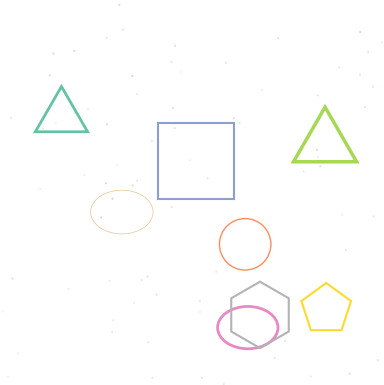[{"shape": "triangle", "thickness": 2, "radius": 0.39, "center": [0.16, 0.697]}, {"shape": "circle", "thickness": 1, "radius": 0.33, "center": [0.637, 0.365]}, {"shape": "square", "thickness": 1.5, "radius": 0.49, "center": [0.509, 0.582]}, {"shape": "oval", "thickness": 2, "radius": 0.39, "center": [0.644, 0.149]}, {"shape": "triangle", "thickness": 2.5, "radius": 0.47, "center": [0.844, 0.627]}, {"shape": "pentagon", "thickness": 1.5, "radius": 0.34, "center": [0.847, 0.197]}, {"shape": "oval", "thickness": 0.5, "radius": 0.41, "center": [0.316, 0.449]}, {"shape": "hexagon", "thickness": 1.5, "radius": 0.43, "center": [0.675, 0.182]}]